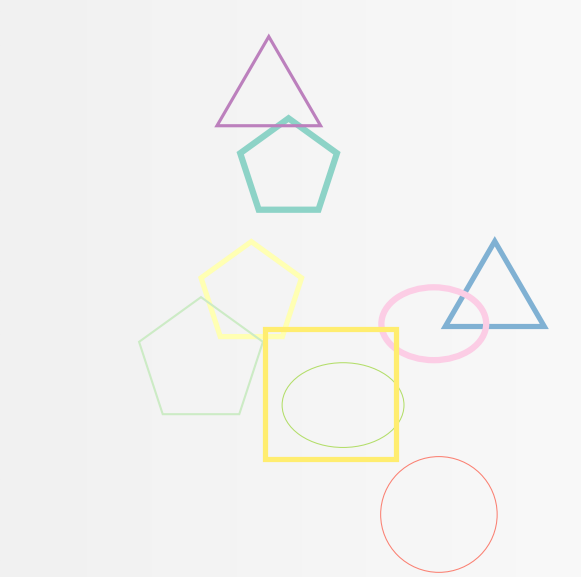[{"shape": "pentagon", "thickness": 3, "radius": 0.44, "center": [0.496, 0.707]}, {"shape": "pentagon", "thickness": 2.5, "radius": 0.45, "center": [0.432, 0.49]}, {"shape": "circle", "thickness": 0.5, "radius": 0.5, "center": [0.755, 0.108]}, {"shape": "triangle", "thickness": 2.5, "radius": 0.49, "center": [0.851, 0.483]}, {"shape": "oval", "thickness": 0.5, "radius": 0.52, "center": [0.59, 0.298]}, {"shape": "oval", "thickness": 3, "radius": 0.45, "center": [0.746, 0.439]}, {"shape": "triangle", "thickness": 1.5, "radius": 0.51, "center": [0.462, 0.833]}, {"shape": "pentagon", "thickness": 1, "radius": 0.56, "center": [0.346, 0.373]}, {"shape": "square", "thickness": 2.5, "radius": 0.56, "center": [0.569, 0.317]}]